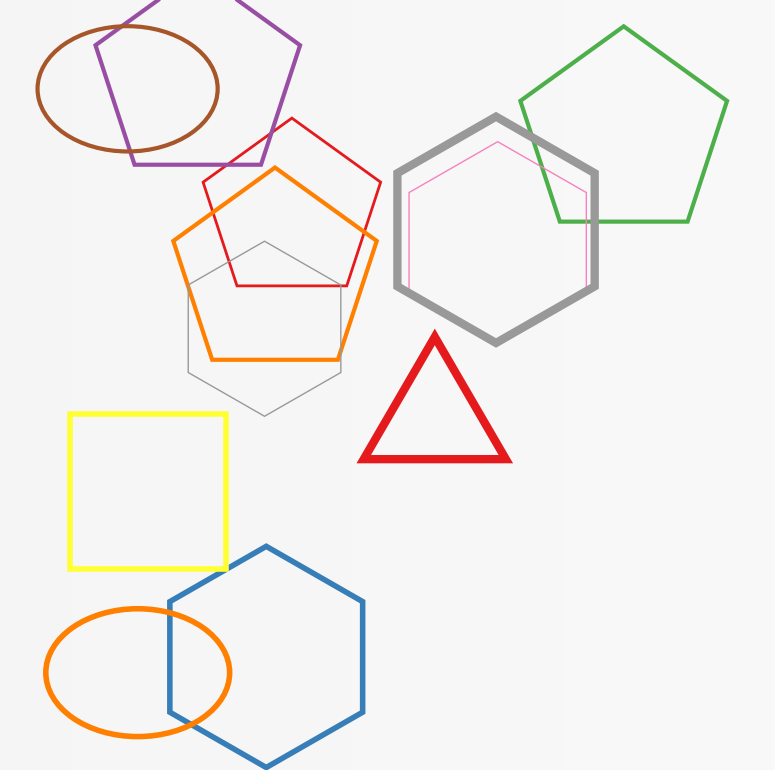[{"shape": "pentagon", "thickness": 1, "radius": 0.6, "center": [0.377, 0.726]}, {"shape": "triangle", "thickness": 3, "radius": 0.53, "center": [0.561, 0.457]}, {"shape": "hexagon", "thickness": 2, "radius": 0.72, "center": [0.344, 0.147]}, {"shape": "pentagon", "thickness": 1.5, "radius": 0.7, "center": [0.805, 0.826]}, {"shape": "pentagon", "thickness": 1.5, "radius": 0.69, "center": [0.255, 0.898]}, {"shape": "pentagon", "thickness": 1.5, "radius": 0.69, "center": [0.355, 0.644]}, {"shape": "oval", "thickness": 2, "radius": 0.59, "center": [0.178, 0.126]}, {"shape": "square", "thickness": 2, "radius": 0.5, "center": [0.191, 0.361]}, {"shape": "oval", "thickness": 1.5, "radius": 0.58, "center": [0.165, 0.885]}, {"shape": "hexagon", "thickness": 0.5, "radius": 0.66, "center": [0.642, 0.684]}, {"shape": "hexagon", "thickness": 3, "radius": 0.73, "center": [0.64, 0.702]}, {"shape": "hexagon", "thickness": 0.5, "radius": 0.57, "center": [0.341, 0.573]}]